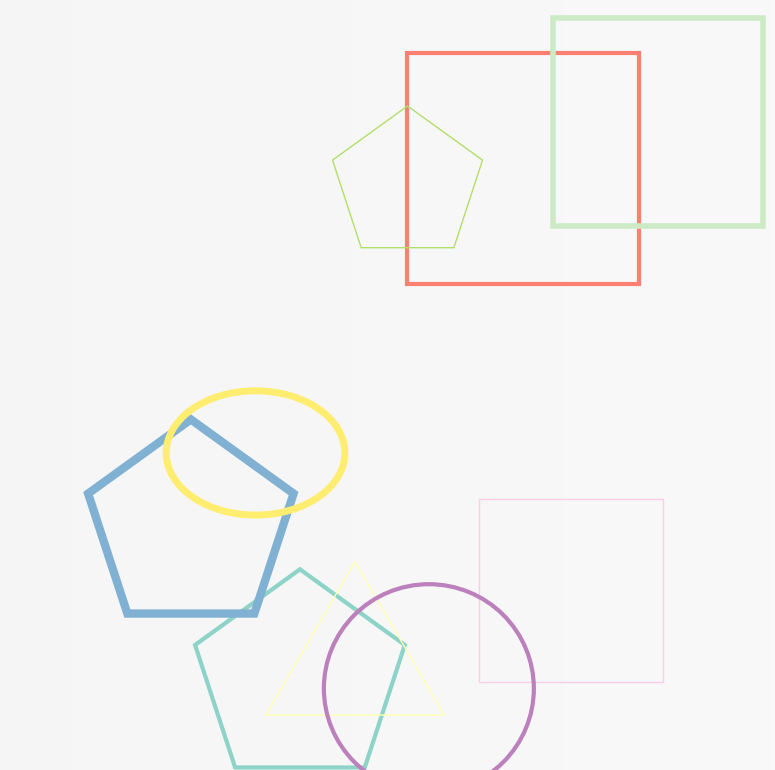[{"shape": "pentagon", "thickness": 1.5, "radius": 0.71, "center": [0.387, 0.118]}, {"shape": "triangle", "thickness": 0.5, "radius": 0.66, "center": [0.458, 0.138]}, {"shape": "square", "thickness": 1.5, "radius": 0.75, "center": [0.675, 0.781]}, {"shape": "pentagon", "thickness": 3, "radius": 0.7, "center": [0.246, 0.316]}, {"shape": "pentagon", "thickness": 0.5, "radius": 0.51, "center": [0.526, 0.761]}, {"shape": "square", "thickness": 0.5, "radius": 0.59, "center": [0.736, 0.233]}, {"shape": "circle", "thickness": 1.5, "radius": 0.68, "center": [0.553, 0.106]}, {"shape": "square", "thickness": 2, "radius": 0.68, "center": [0.849, 0.841]}, {"shape": "oval", "thickness": 2.5, "radius": 0.58, "center": [0.33, 0.412]}]